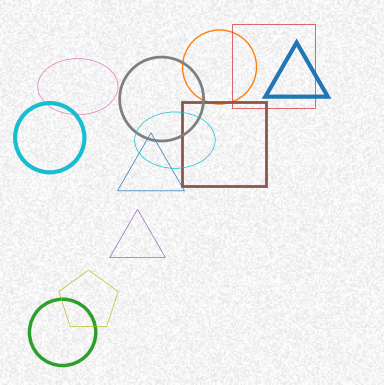[{"shape": "triangle", "thickness": 3, "radius": 0.47, "center": [0.77, 0.796]}, {"shape": "triangle", "thickness": 0.5, "radius": 0.5, "center": [0.392, 0.555]}, {"shape": "circle", "thickness": 1, "radius": 0.48, "center": [0.57, 0.826]}, {"shape": "circle", "thickness": 2.5, "radius": 0.43, "center": [0.163, 0.137]}, {"shape": "square", "thickness": 0.5, "radius": 0.54, "center": [0.71, 0.828]}, {"shape": "triangle", "thickness": 0.5, "radius": 0.42, "center": [0.357, 0.373]}, {"shape": "square", "thickness": 2, "radius": 0.55, "center": [0.582, 0.625]}, {"shape": "oval", "thickness": 0.5, "radius": 0.52, "center": [0.202, 0.775]}, {"shape": "circle", "thickness": 2, "radius": 0.54, "center": [0.42, 0.743]}, {"shape": "pentagon", "thickness": 0.5, "radius": 0.41, "center": [0.23, 0.218]}, {"shape": "circle", "thickness": 3, "radius": 0.45, "center": [0.129, 0.642]}, {"shape": "oval", "thickness": 0.5, "radius": 0.52, "center": [0.454, 0.636]}]